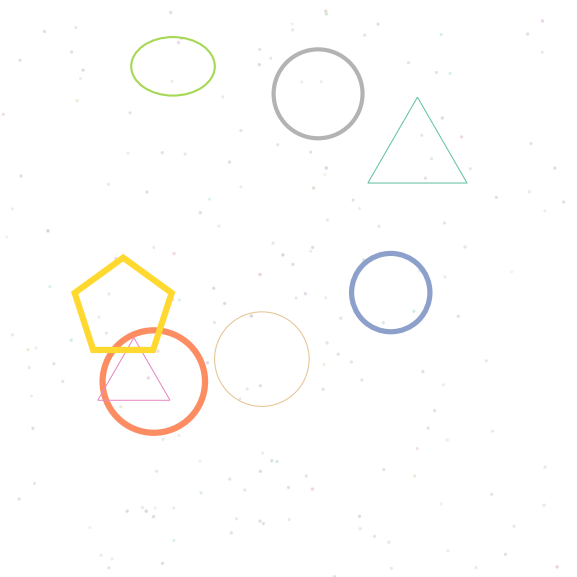[{"shape": "triangle", "thickness": 0.5, "radius": 0.5, "center": [0.723, 0.732]}, {"shape": "circle", "thickness": 3, "radius": 0.44, "center": [0.266, 0.338]}, {"shape": "circle", "thickness": 2.5, "radius": 0.34, "center": [0.677, 0.492]}, {"shape": "triangle", "thickness": 0.5, "radius": 0.36, "center": [0.232, 0.342]}, {"shape": "oval", "thickness": 1, "radius": 0.36, "center": [0.3, 0.884]}, {"shape": "pentagon", "thickness": 3, "radius": 0.44, "center": [0.213, 0.465]}, {"shape": "circle", "thickness": 0.5, "radius": 0.41, "center": [0.453, 0.377]}, {"shape": "circle", "thickness": 2, "radius": 0.38, "center": [0.551, 0.837]}]